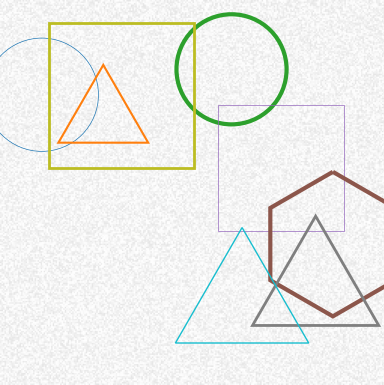[{"shape": "circle", "thickness": 0.5, "radius": 0.74, "center": [0.109, 0.754]}, {"shape": "triangle", "thickness": 1.5, "radius": 0.67, "center": [0.268, 0.697]}, {"shape": "circle", "thickness": 3, "radius": 0.71, "center": [0.601, 0.82]}, {"shape": "square", "thickness": 0.5, "radius": 0.82, "center": [0.729, 0.564]}, {"shape": "hexagon", "thickness": 3, "radius": 0.94, "center": [0.865, 0.366]}, {"shape": "triangle", "thickness": 2, "radius": 0.95, "center": [0.82, 0.249]}, {"shape": "square", "thickness": 2, "radius": 0.94, "center": [0.316, 0.751]}, {"shape": "triangle", "thickness": 1, "radius": 1.0, "center": [0.629, 0.209]}]